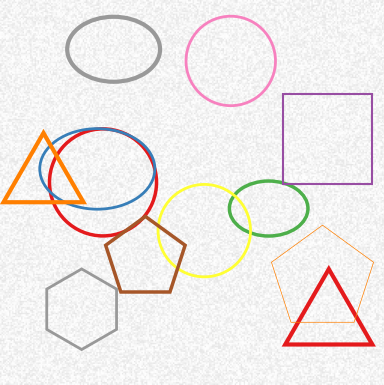[{"shape": "circle", "thickness": 2.5, "radius": 0.7, "center": [0.268, 0.526]}, {"shape": "triangle", "thickness": 3, "radius": 0.65, "center": [0.854, 0.171]}, {"shape": "oval", "thickness": 2, "radius": 0.75, "center": [0.253, 0.561]}, {"shape": "oval", "thickness": 2.5, "radius": 0.51, "center": [0.698, 0.458]}, {"shape": "square", "thickness": 1.5, "radius": 0.58, "center": [0.85, 0.639]}, {"shape": "pentagon", "thickness": 0.5, "radius": 0.7, "center": [0.838, 0.276]}, {"shape": "triangle", "thickness": 3, "radius": 0.6, "center": [0.113, 0.535]}, {"shape": "circle", "thickness": 2, "radius": 0.6, "center": [0.531, 0.401]}, {"shape": "pentagon", "thickness": 2.5, "radius": 0.54, "center": [0.378, 0.329]}, {"shape": "circle", "thickness": 2, "radius": 0.58, "center": [0.599, 0.842]}, {"shape": "oval", "thickness": 3, "radius": 0.6, "center": [0.295, 0.872]}, {"shape": "hexagon", "thickness": 2, "radius": 0.52, "center": [0.212, 0.197]}]